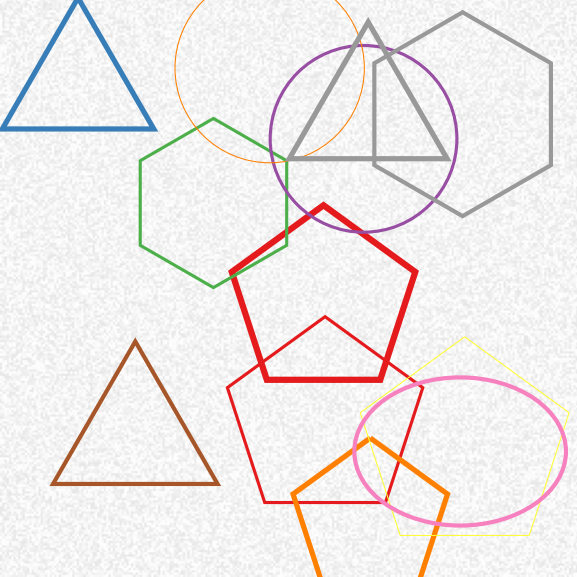[{"shape": "pentagon", "thickness": 3, "radius": 0.84, "center": [0.56, 0.477]}, {"shape": "pentagon", "thickness": 1.5, "radius": 0.89, "center": [0.563, 0.273]}, {"shape": "triangle", "thickness": 2.5, "radius": 0.76, "center": [0.135, 0.852]}, {"shape": "hexagon", "thickness": 1.5, "radius": 0.73, "center": [0.37, 0.648]}, {"shape": "circle", "thickness": 1.5, "radius": 0.81, "center": [0.63, 0.759]}, {"shape": "pentagon", "thickness": 2.5, "radius": 0.7, "center": [0.641, 0.1]}, {"shape": "circle", "thickness": 0.5, "radius": 0.82, "center": [0.467, 0.881]}, {"shape": "pentagon", "thickness": 0.5, "radius": 0.95, "center": [0.805, 0.226]}, {"shape": "triangle", "thickness": 2, "radius": 0.82, "center": [0.234, 0.243]}, {"shape": "oval", "thickness": 2, "radius": 0.92, "center": [0.797, 0.217]}, {"shape": "triangle", "thickness": 2.5, "radius": 0.79, "center": [0.638, 0.803]}, {"shape": "hexagon", "thickness": 2, "radius": 0.88, "center": [0.801, 0.801]}]